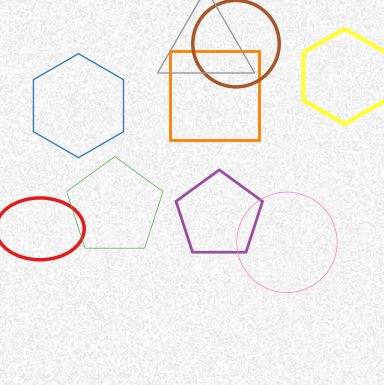[{"shape": "oval", "thickness": 2.5, "radius": 0.57, "center": [0.104, 0.406]}, {"shape": "hexagon", "thickness": 1, "radius": 0.68, "center": [0.204, 0.726]}, {"shape": "pentagon", "thickness": 0.5, "radius": 0.66, "center": [0.298, 0.462]}, {"shape": "pentagon", "thickness": 2, "radius": 0.59, "center": [0.57, 0.44]}, {"shape": "square", "thickness": 2, "radius": 0.58, "center": [0.558, 0.751]}, {"shape": "hexagon", "thickness": 3, "radius": 0.62, "center": [0.895, 0.802]}, {"shape": "circle", "thickness": 2.5, "radius": 0.56, "center": [0.613, 0.887]}, {"shape": "circle", "thickness": 0.5, "radius": 0.65, "center": [0.745, 0.371]}, {"shape": "triangle", "thickness": 1, "radius": 0.73, "center": [0.535, 0.883]}]